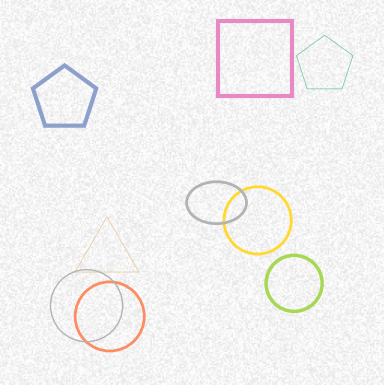[{"shape": "pentagon", "thickness": 0.5, "radius": 0.39, "center": [0.843, 0.832]}, {"shape": "circle", "thickness": 2, "radius": 0.45, "center": [0.285, 0.178]}, {"shape": "pentagon", "thickness": 3, "radius": 0.43, "center": [0.168, 0.744]}, {"shape": "square", "thickness": 3, "radius": 0.48, "center": [0.662, 0.849]}, {"shape": "circle", "thickness": 2.5, "radius": 0.36, "center": [0.764, 0.264]}, {"shape": "circle", "thickness": 2, "radius": 0.44, "center": [0.669, 0.428]}, {"shape": "triangle", "thickness": 0.5, "radius": 0.48, "center": [0.278, 0.341]}, {"shape": "circle", "thickness": 1, "radius": 0.47, "center": [0.225, 0.206]}, {"shape": "oval", "thickness": 2, "radius": 0.39, "center": [0.562, 0.474]}]